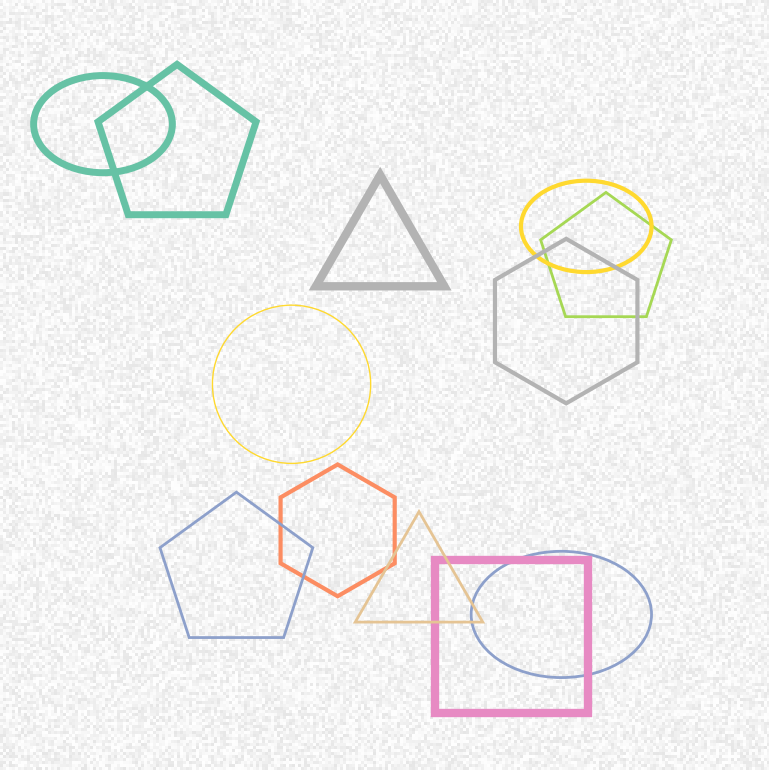[{"shape": "pentagon", "thickness": 2.5, "radius": 0.54, "center": [0.23, 0.808]}, {"shape": "oval", "thickness": 2.5, "radius": 0.45, "center": [0.134, 0.839]}, {"shape": "hexagon", "thickness": 1.5, "radius": 0.43, "center": [0.439, 0.311]}, {"shape": "pentagon", "thickness": 1, "radius": 0.52, "center": [0.307, 0.256]}, {"shape": "oval", "thickness": 1, "radius": 0.59, "center": [0.729, 0.202]}, {"shape": "square", "thickness": 3, "radius": 0.5, "center": [0.664, 0.173]}, {"shape": "pentagon", "thickness": 1, "radius": 0.45, "center": [0.787, 0.661]}, {"shape": "circle", "thickness": 0.5, "radius": 0.51, "center": [0.379, 0.501]}, {"shape": "oval", "thickness": 1.5, "radius": 0.42, "center": [0.761, 0.706]}, {"shape": "triangle", "thickness": 1, "radius": 0.48, "center": [0.544, 0.24]}, {"shape": "triangle", "thickness": 3, "radius": 0.48, "center": [0.494, 0.676]}, {"shape": "hexagon", "thickness": 1.5, "radius": 0.53, "center": [0.735, 0.583]}]